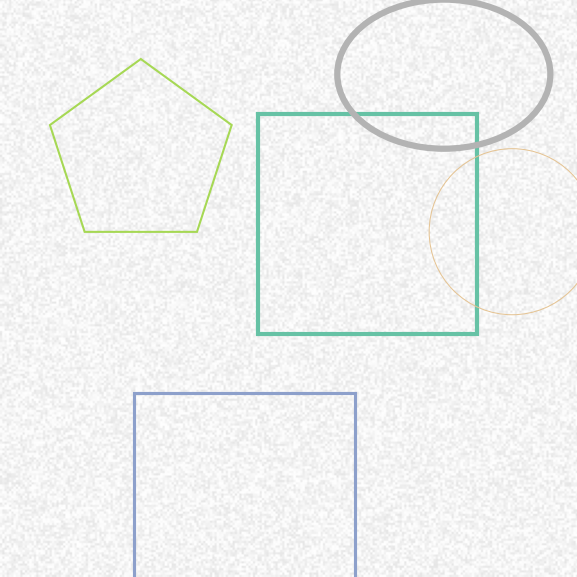[{"shape": "square", "thickness": 2, "radius": 0.95, "center": [0.636, 0.611]}, {"shape": "square", "thickness": 1.5, "radius": 0.96, "center": [0.423, 0.128]}, {"shape": "pentagon", "thickness": 1, "radius": 0.83, "center": [0.244, 0.731]}, {"shape": "circle", "thickness": 0.5, "radius": 0.72, "center": [0.887, 0.598]}, {"shape": "oval", "thickness": 3, "radius": 0.92, "center": [0.769, 0.871]}]